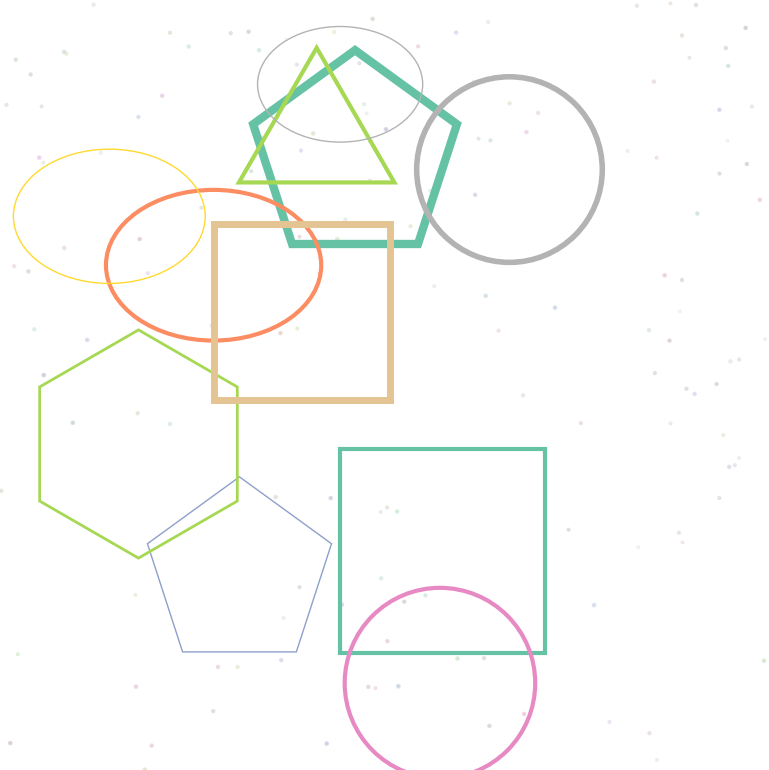[{"shape": "pentagon", "thickness": 3, "radius": 0.7, "center": [0.461, 0.796]}, {"shape": "square", "thickness": 1.5, "radius": 0.66, "center": [0.575, 0.284]}, {"shape": "oval", "thickness": 1.5, "radius": 0.7, "center": [0.277, 0.656]}, {"shape": "pentagon", "thickness": 0.5, "radius": 0.63, "center": [0.311, 0.255]}, {"shape": "circle", "thickness": 1.5, "radius": 0.62, "center": [0.571, 0.113]}, {"shape": "triangle", "thickness": 1.5, "radius": 0.58, "center": [0.411, 0.821]}, {"shape": "hexagon", "thickness": 1, "radius": 0.74, "center": [0.18, 0.423]}, {"shape": "oval", "thickness": 0.5, "radius": 0.62, "center": [0.142, 0.719]}, {"shape": "square", "thickness": 2.5, "radius": 0.57, "center": [0.392, 0.595]}, {"shape": "oval", "thickness": 0.5, "radius": 0.54, "center": [0.442, 0.891]}, {"shape": "circle", "thickness": 2, "radius": 0.6, "center": [0.662, 0.78]}]